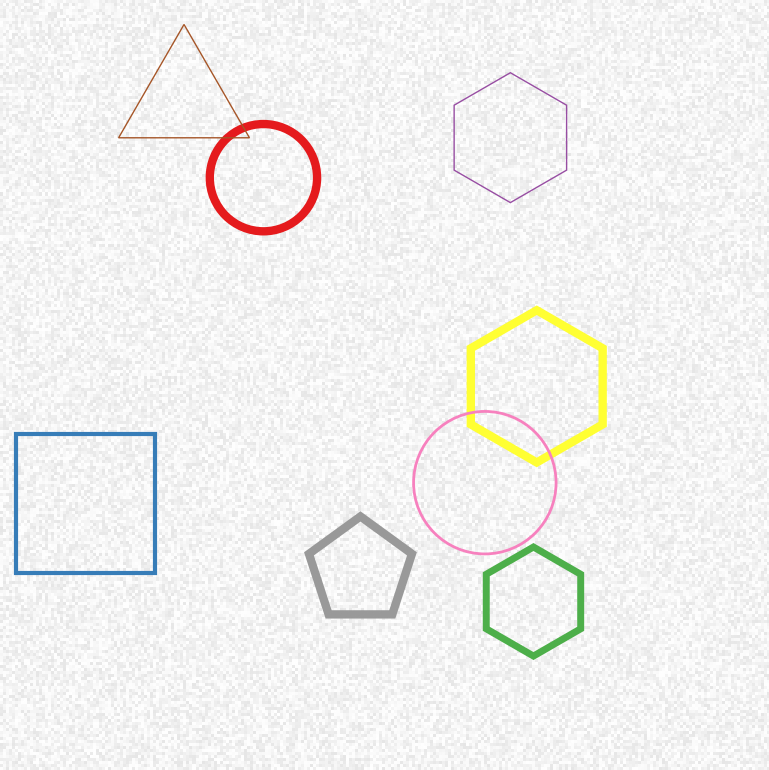[{"shape": "circle", "thickness": 3, "radius": 0.35, "center": [0.342, 0.769]}, {"shape": "square", "thickness": 1.5, "radius": 0.45, "center": [0.111, 0.346]}, {"shape": "hexagon", "thickness": 2.5, "radius": 0.35, "center": [0.693, 0.219]}, {"shape": "hexagon", "thickness": 0.5, "radius": 0.42, "center": [0.663, 0.821]}, {"shape": "hexagon", "thickness": 3, "radius": 0.49, "center": [0.697, 0.498]}, {"shape": "triangle", "thickness": 0.5, "radius": 0.49, "center": [0.239, 0.87]}, {"shape": "circle", "thickness": 1, "radius": 0.46, "center": [0.63, 0.373]}, {"shape": "pentagon", "thickness": 3, "radius": 0.35, "center": [0.468, 0.259]}]